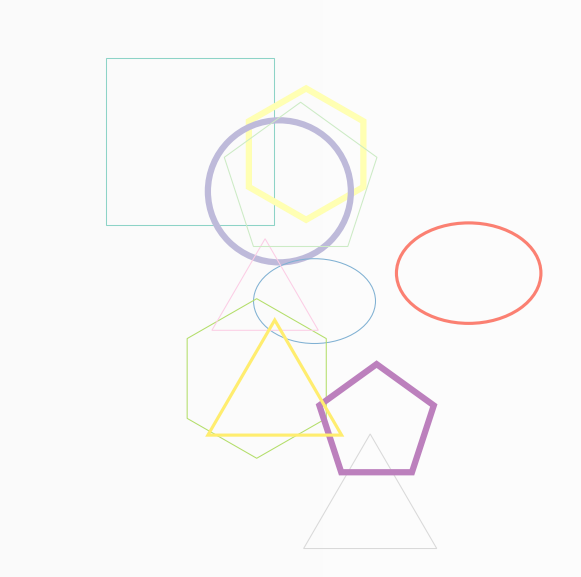[{"shape": "square", "thickness": 0.5, "radius": 0.73, "center": [0.327, 0.754]}, {"shape": "hexagon", "thickness": 3, "radius": 0.57, "center": [0.527, 0.732]}, {"shape": "circle", "thickness": 3, "radius": 0.61, "center": [0.481, 0.668]}, {"shape": "oval", "thickness": 1.5, "radius": 0.62, "center": [0.806, 0.526]}, {"shape": "oval", "thickness": 0.5, "radius": 0.52, "center": [0.541, 0.478]}, {"shape": "hexagon", "thickness": 0.5, "radius": 0.69, "center": [0.442, 0.344]}, {"shape": "triangle", "thickness": 0.5, "radius": 0.53, "center": [0.456, 0.48]}, {"shape": "triangle", "thickness": 0.5, "radius": 0.66, "center": [0.637, 0.115]}, {"shape": "pentagon", "thickness": 3, "radius": 0.52, "center": [0.648, 0.265]}, {"shape": "pentagon", "thickness": 0.5, "radius": 0.69, "center": [0.517, 0.684]}, {"shape": "triangle", "thickness": 1.5, "radius": 0.66, "center": [0.473, 0.312]}]